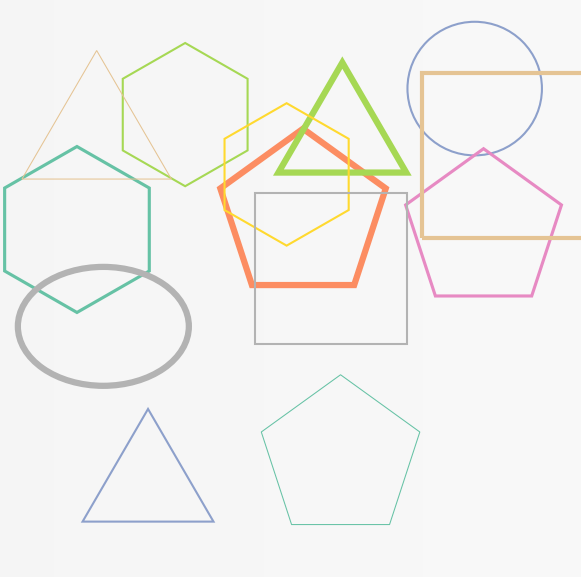[{"shape": "pentagon", "thickness": 0.5, "radius": 0.72, "center": [0.586, 0.207]}, {"shape": "hexagon", "thickness": 1.5, "radius": 0.72, "center": [0.132, 0.602]}, {"shape": "pentagon", "thickness": 3, "radius": 0.75, "center": [0.521, 0.627]}, {"shape": "circle", "thickness": 1, "radius": 0.58, "center": [0.817, 0.846]}, {"shape": "triangle", "thickness": 1, "radius": 0.65, "center": [0.255, 0.161]}, {"shape": "pentagon", "thickness": 1.5, "radius": 0.7, "center": [0.832, 0.601]}, {"shape": "hexagon", "thickness": 1, "radius": 0.62, "center": [0.319, 0.801]}, {"shape": "triangle", "thickness": 3, "radius": 0.63, "center": [0.589, 0.764]}, {"shape": "hexagon", "thickness": 1, "radius": 0.62, "center": [0.493, 0.697]}, {"shape": "triangle", "thickness": 0.5, "radius": 0.74, "center": [0.166, 0.763]}, {"shape": "square", "thickness": 2, "radius": 0.71, "center": [0.869, 0.729]}, {"shape": "oval", "thickness": 3, "radius": 0.74, "center": [0.178, 0.434]}, {"shape": "square", "thickness": 1, "radius": 0.65, "center": [0.569, 0.534]}]